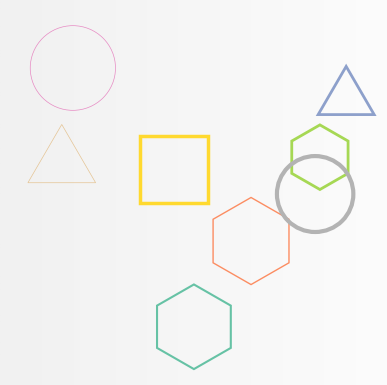[{"shape": "hexagon", "thickness": 1.5, "radius": 0.55, "center": [0.5, 0.151]}, {"shape": "hexagon", "thickness": 1, "radius": 0.57, "center": [0.648, 0.374]}, {"shape": "triangle", "thickness": 2, "radius": 0.42, "center": [0.893, 0.744]}, {"shape": "circle", "thickness": 0.5, "radius": 0.55, "center": [0.188, 0.823]}, {"shape": "hexagon", "thickness": 2, "radius": 0.42, "center": [0.826, 0.592]}, {"shape": "square", "thickness": 2.5, "radius": 0.44, "center": [0.449, 0.56]}, {"shape": "triangle", "thickness": 0.5, "radius": 0.5, "center": [0.159, 0.576]}, {"shape": "circle", "thickness": 3, "radius": 0.49, "center": [0.813, 0.496]}]